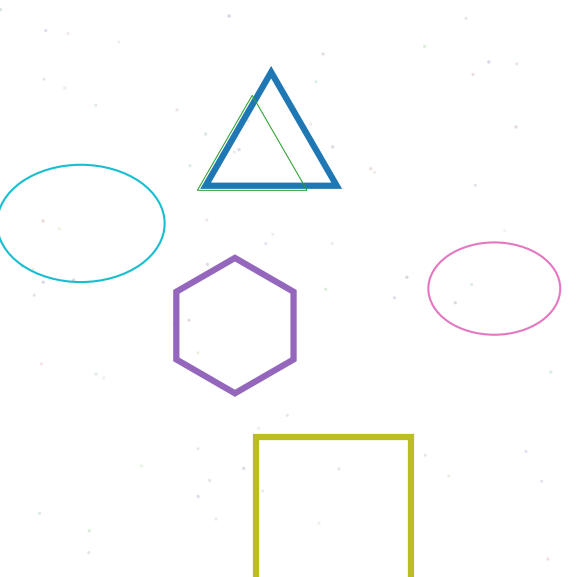[{"shape": "triangle", "thickness": 3, "radius": 0.66, "center": [0.47, 0.743]}, {"shape": "triangle", "thickness": 0.5, "radius": 0.55, "center": [0.437, 0.724]}, {"shape": "hexagon", "thickness": 3, "radius": 0.59, "center": [0.407, 0.435]}, {"shape": "oval", "thickness": 1, "radius": 0.57, "center": [0.856, 0.499]}, {"shape": "square", "thickness": 3, "radius": 0.67, "center": [0.577, 0.108]}, {"shape": "oval", "thickness": 1, "radius": 0.73, "center": [0.14, 0.612]}]